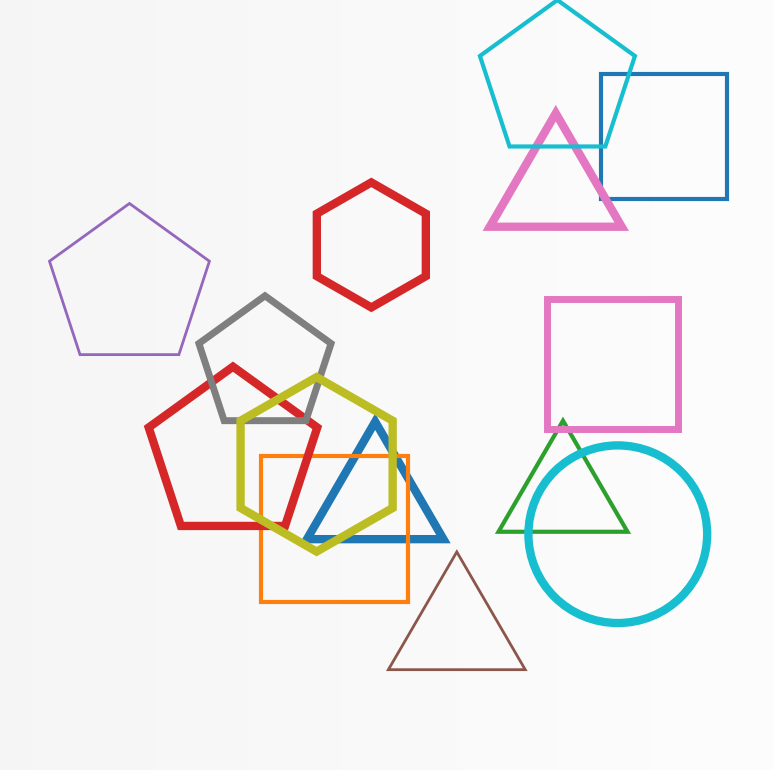[{"shape": "square", "thickness": 1.5, "radius": 0.41, "center": [0.857, 0.823]}, {"shape": "triangle", "thickness": 3, "radius": 0.51, "center": [0.484, 0.351]}, {"shape": "square", "thickness": 1.5, "radius": 0.48, "center": [0.432, 0.313]}, {"shape": "triangle", "thickness": 1.5, "radius": 0.48, "center": [0.726, 0.357]}, {"shape": "pentagon", "thickness": 3, "radius": 0.57, "center": [0.301, 0.409]}, {"shape": "hexagon", "thickness": 3, "radius": 0.41, "center": [0.479, 0.682]}, {"shape": "pentagon", "thickness": 1, "radius": 0.54, "center": [0.167, 0.627]}, {"shape": "triangle", "thickness": 1, "radius": 0.51, "center": [0.589, 0.181]}, {"shape": "triangle", "thickness": 3, "radius": 0.49, "center": [0.717, 0.755]}, {"shape": "square", "thickness": 2.5, "radius": 0.42, "center": [0.79, 0.527]}, {"shape": "pentagon", "thickness": 2.5, "radius": 0.45, "center": [0.342, 0.526]}, {"shape": "hexagon", "thickness": 3, "radius": 0.57, "center": [0.409, 0.397]}, {"shape": "pentagon", "thickness": 1.5, "radius": 0.53, "center": [0.719, 0.895]}, {"shape": "circle", "thickness": 3, "radius": 0.58, "center": [0.797, 0.306]}]